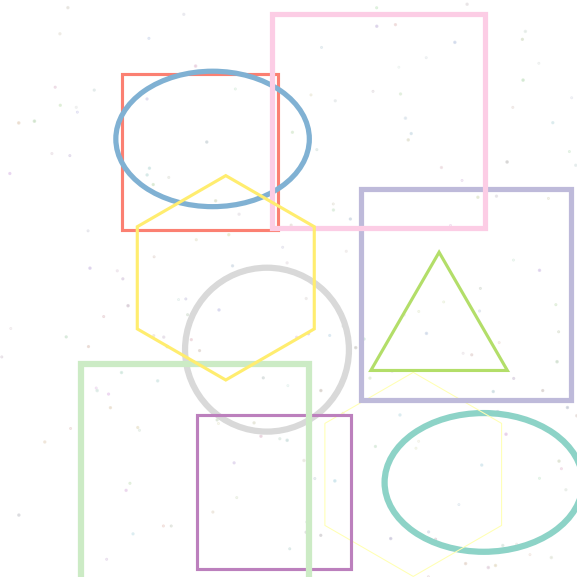[{"shape": "oval", "thickness": 3, "radius": 0.86, "center": [0.838, 0.164]}, {"shape": "hexagon", "thickness": 0.5, "radius": 0.88, "center": [0.716, 0.178]}, {"shape": "square", "thickness": 2.5, "radius": 0.91, "center": [0.807, 0.489]}, {"shape": "square", "thickness": 1.5, "radius": 0.67, "center": [0.346, 0.736]}, {"shape": "oval", "thickness": 2.5, "radius": 0.84, "center": [0.368, 0.759]}, {"shape": "triangle", "thickness": 1.5, "radius": 0.68, "center": [0.76, 0.426]}, {"shape": "square", "thickness": 2.5, "radius": 0.92, "center": [0.656, 0.79]}, {"shape": "circle", "thickness": 3, "radius": 0.71, "center": [0.462, 0.394]}, {"shape": "square", "thickness": 1.5, "radius": 0.67, "center": [0.475, 0.147]}, {"shape": "square", "thickness": 3, "radius": 0.99, "center": [0.338, 0.172]}, {"shape": "hexagon", "thickness": 1.5, "radius": 0.88, "center": [0.391, 0.518]}]